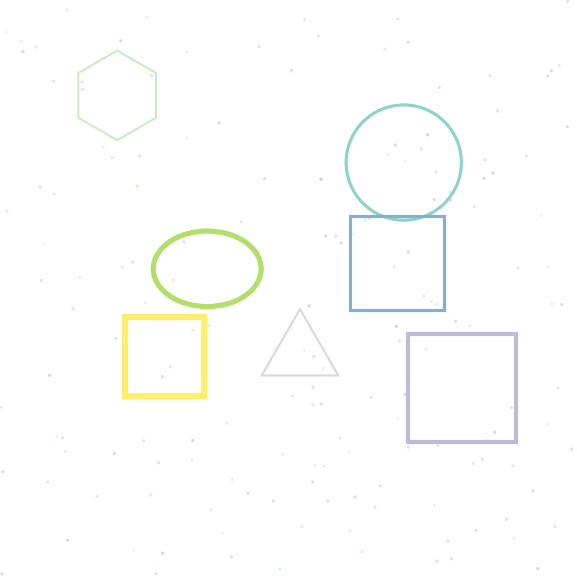[{"shape": "circle", "thickness": 1.5, "radius": 0.5, "center": [0.699, 0.718]}, {"shape": "square", "thickness": 2, "radius": 0.47, "center": [0.8, 0.328]}, {"shape": "square", "thickness": 1.5, "radius": 0.4, "center": [0.687, 0.544]}, {"shape": "oval", "thickness": 2.5, "radius": 0.47, "center": [0.359, 0.534]}, {"shape": "triangle", "thickness": 1, "radius": 0.38, "center": [0.519, 0.387]}, {"shape": "hexagon", "thickness": 1, "radius": 0.39, "center": [0.203, 0.834]}, {"shape": "square", "thickness": 3, "radius": 0.34, "center": [0.284, 0.381]}]